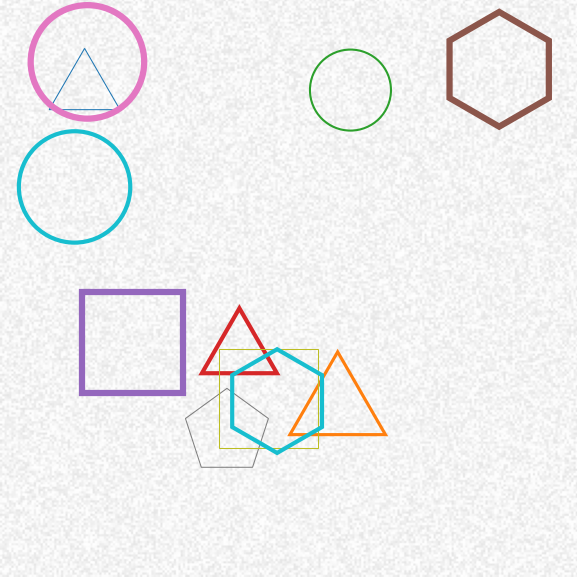[{"shape": "triangle", "thickness": 0.5, "radius": 0.35, "center": [0.146, 0.845]}, {"shape": "triangle", "thickness": 1.5, "radius": 0.48, "center": [0.585, 0.294]}, {"shape": "circle", "thickness": 1, "radius": 0.35, "center": [0.607, 0.843]}, {"shape": "triangle", "thickness": 2, "radius": 0.37, "center": [0.415, 0.39]}, {"shape": "square", "thickness": 3, "radius": 0.44, "center": [0.229, 0.405]}, {"shape": "hexagon", "thickness": 3, "radius": 0.5, "center": [0.864, 0.879]}, {"shape": "circle", "thickness": 3, "radius": 0.49, "center": [0.151, 0.892]}, {"shape": "pentagon", "thickness": 0.5, "radius": 0.38, "center": [0.393, 0.251]}, {"shape": "square", "thickness": 0.5, "radius": 0.43, "center": [0.465, 0.309]}, {"shape": "circle", "thickness": 2, "radius": 0.48, "center": [0.129, 0.675]}, {"shape": "hexagon", "thickness": 2, "radius": 0.45, "center": [0.48, 0.305]}]